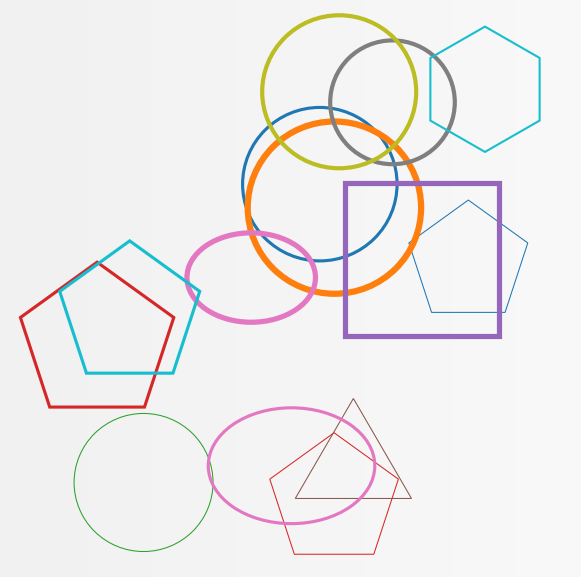[{"shape": "pentagon", "thickness": 0.5, "radius": 0.54, "center": [0.806, 0.545]}, {"shape": "circle", "thickness": 1.5, "radius": 0.66, "center": [0.55, 0.68]}, {"shape": "circle", "thickness": 3, "radius": 0.75, "center": [0.575, 0.64]}, {"shape": "circle", "thickness": 0.5, "radius": 0.6, "center": [0.247, 0.164]}, {"shape": "pentagon", "thickness": 1.5, "radius": 0.69, "center": [0.167, 0.406]}, {"shape": "pentagon", "thickness": 0.5, "radius": 0.58, "center": [0.575, 0.134]}, {"shape": "square", "thickness": 2.5, "radius": 0.66, "center": [0.726, 0.55]}, {"shape": "triangle", "thickness": 0.5, "radius": 0.58, "center": [0.608, 0.194]}, {"shape": "oval", "thickness": 1.5, "radius": 0.72, "center": [0.502, 0.193]}, {"shape": "oval", "thickness": 2.5, "radius": 0.55, "center": [0.432, 0.519]}, {"shape": "circle", "thickness": 2, "radius": 0.54, "center": [0.675, 0.822]}, {"shape": "circle", "thickness": 2, "radius": 0.66, "center": [0.584, 0.84]}, {"shape": "hexagon", "thickness": 1, "radius": 0.54, "center": [0.834, 0.845]}, {"shape": "pentagon", "thickness": 1.5, "radius": 0.63, "center": [0.223, 0.455]}]